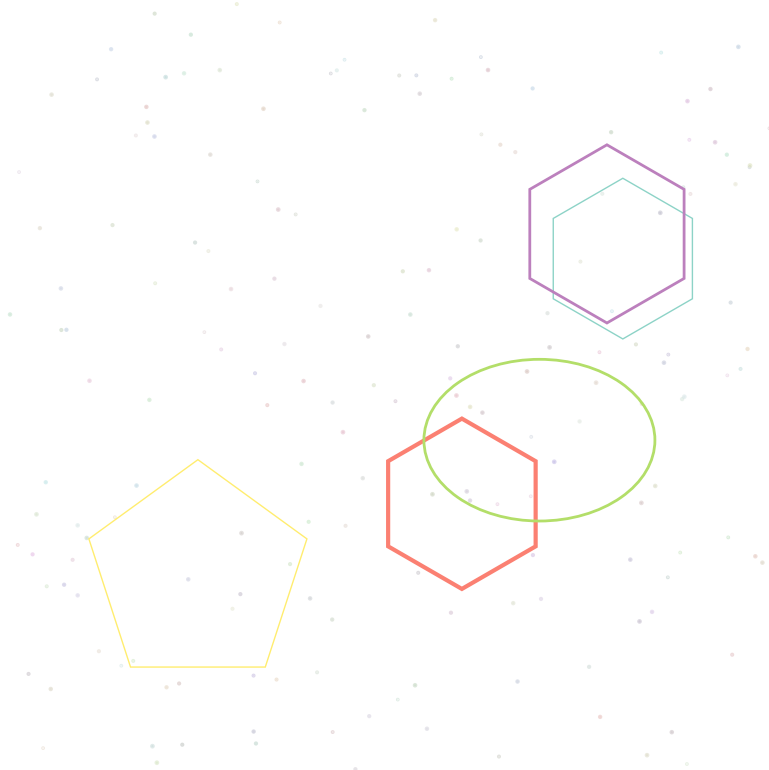[{"shape": "hexagon", "thickness": 0.5, "radius": 0.52, "center": [0.809, 0.664]}, {"shape": "hexagon", "thickness": 1.5, "radius": 0.55, "center": [0.6, 0.346]}, {"shape": "oval", "thickness": 1, "radius": 0.75, "center": [0.701, 0.428]}, {"shape": "hexagon", "thickness": 1, "radius": 0.58, "center": [0.788, 0.696]}, {"shape": "pentagon", "thickness": 0.5, "radius": 0.74, "center": [0.257, 0.254]}]